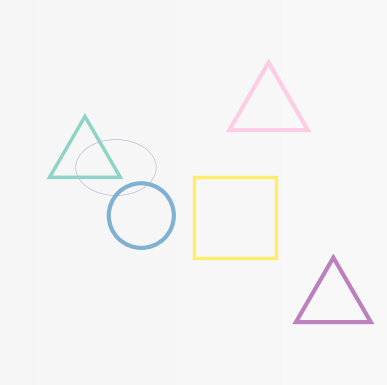[{"shape": "triangle", "thickness": 2.5, "radius": 0.53, "center": [0.219, 0.592]}, {"shape": "oval", "thickness": 0.5, "radius": 0.52, "center": [0.299, 0.565]}, {"shape": "circle", "thickness": 3, "radius": 0.42, "center": [0.365, 0.44]}, {"shape": "triangle", "thickness": 3, "radius": 0.58, "center": [0.693, 0.721]}, {"shape": "triangle", "thickness": 3, "radius": 0.56, "center": [0.86, 0.219]}, {"shape": "square", "thickness": 2.5, "radius": 0.53, "center": [0.607, 0.434]}]